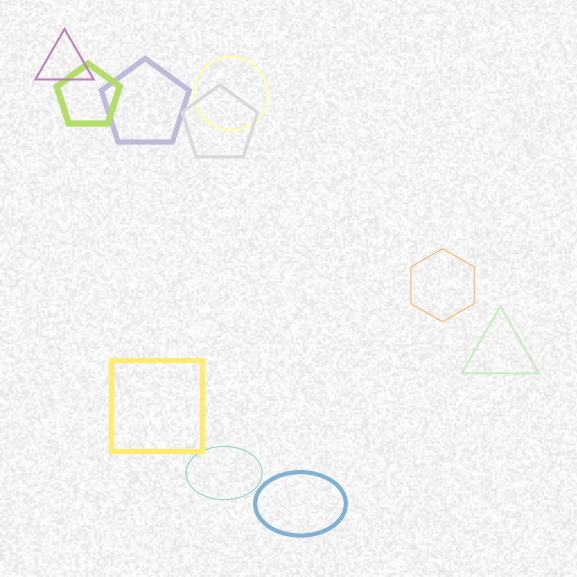[{"shape": "oval", "thickness": 0.5, "radius": 0.33, "center": [0.388, 0.18]}, {"shape": "circle", "thickness": 1, "radius": 0.32, "center": [0.4, 0.837]}, {"shape": "pentagon", "thickness": 2.5, "radius": 0.4, "center": [0.251, 0.818]}, {"shape": "oval", "thickness": 2, "radius": 0.39, "center": [0.52, 0.127]}, {"shape": "hexagon", "thickness": 0.5, "radius": 0.32, "center": [0.766, 0.505]}, {"shape": "pentagon", "thickness": 3, "radius": 0.29, "center": [0.153, 0.832]}, {"shape": "pentagon", "thickness": 1.5, "radius": 0.34, "center": [0.381, 0.783]}, {"shape": "triangle", "thickness": 1, "radius": 0.29, "center": [0.112, 0.891]}, {"shape": "triangle", "thickness": 1, "radius": 0.39, "center": [0.866, 0.391]}, {"shape": "square", "thickness": 2.5, "radius": 0.39, "center": [0.27, 0.297]}]